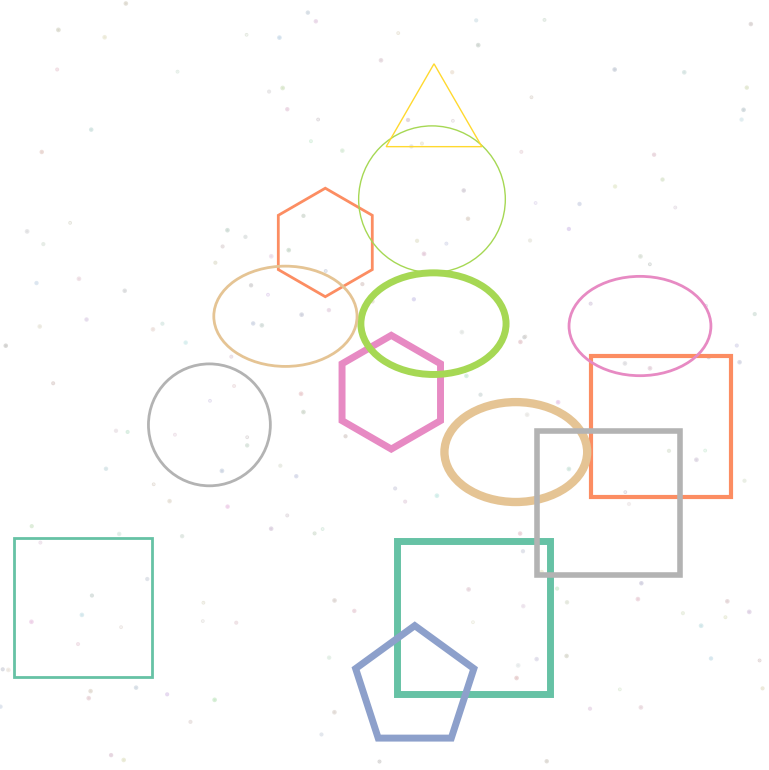[{"shape": "square", "thickness": 1, "radius": 0.45, "center": [0.108, 0.211]}, {"shape": "square", "thickness": 2.5, "radius": 0.5, "center": [0.615, 0.198]}, {"shape": "square", "thickness": 1.5, "radius": 0.46, "center": [0.858, 0.446]}, {"shape": "hexagon", "thickness": 1, "radius": 0.35, "center": [0.422, 0.685]}, {"shape": "pentagon", "thickness": 2.5, "radius": 0.4, "center": [0.539, 0.107]}, {"shape": "oval", "thickness": 1, "radius": 0.46, "center": [0.831, 0.577]}, {"shape": "hexagon", "thickness": 2.5, "radius": 0.37, "center": [0.508, 0.491]}, {"shape": "oval", "thickness": 2.5, "radius": 0.47, "center": [0.563, 0.58]}, {"shape": "circle", "thickness": 0.5, "radius": 0.48, "center": [0.561, 0.741]}, {"shape": "triangle", "thickness": 0.5, "radius": 0.36, "center": [0.564, 0.845]}, {"shape": "oval", "thickness": 3, "radius": 0.46, "center": [0.67, 0.413]}, {"shape": "oval", "thickness": 1, "radius": 0.47, "center": [0.371, 0.589]}, {"shape": "circle", "thickness": 1, "radius": 0.4, "center": [0.272, 0.448]}, {"shape": "square", "thickness": 2, "radius": 0.47, "center": [0.791, 0.347]}]